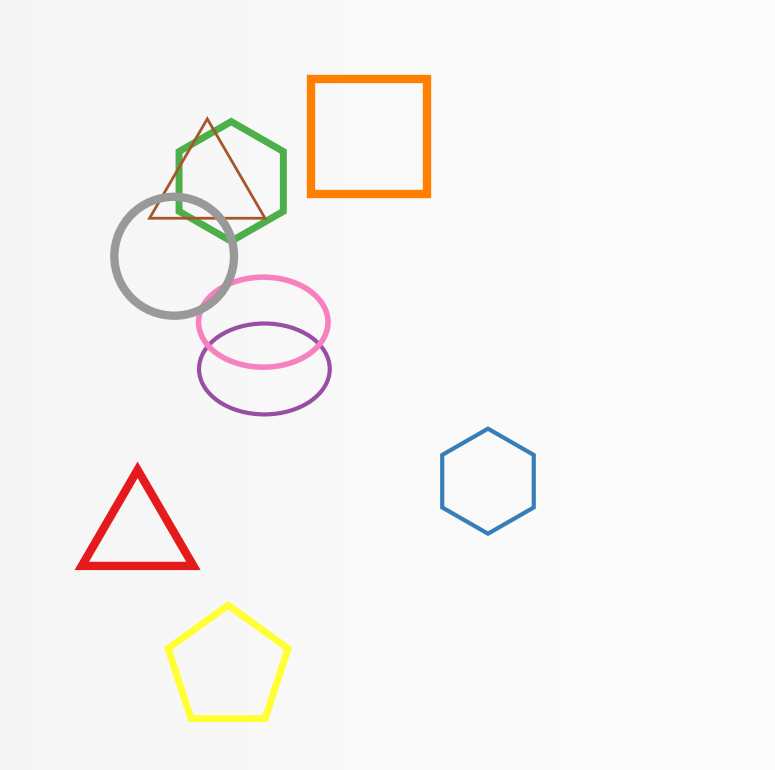[{"shape": "triangle", "thickness": 3, "radius": 0.42, "center": [0.178, 0.307]}, {"shape": "hexagon", "thickness": 1.5, "radius": 0.34, "center": [0.63, 0.375]}, {"shape": "hexagon", "thickness": 2.5, "radius": 0.39, "center": [0.298, 0.764]}, {"shape": "oval", "thickness": 1.5, "radius": 0.42, "center": [0.341, 0.521]}, {"shape": "square", "thickness": 3, "radius": 0.38, "center": [0.476, 0.823]}, {"shape": "pentagon", "thickness": 2.5, "radius": 0.41, "center": [0.294, 0.133]}, {"shape": "triangle", "thickness": 1, "radius": 0.43, "center": [0.267, 0.76]}, {"shape": "oval", "thickness": 2, "radius": 0.42, "center": [0.34, 0.582]}, {"shape": "circle", "thickness": 3, "radius": 0.39, "center": [0.225, 0.667]}]